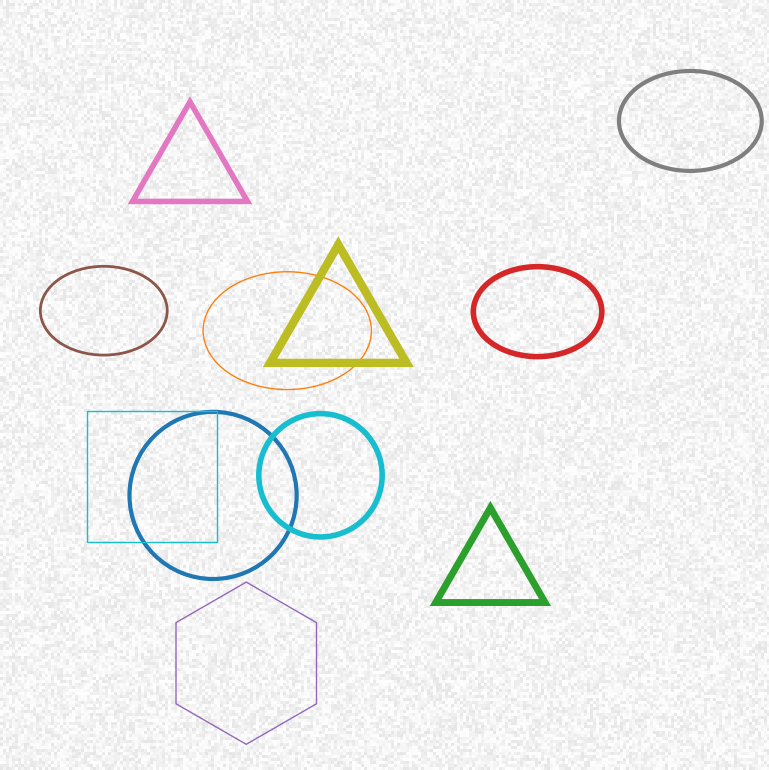[{"shape": "circle", "thickness": 1.5, "radius": 0.54, "center": [0.277, 0.357]}, {"shape": "oval", "thickness": 0.5, "radius": 0.55, "center": [0.373, 0.571]}, {"shape": "triangle", "thickness": 2.5, "radius": 0.41, "center": [0.637, 0.258]}, {"shape": "oval", "thickness": 2, "radius": 0.42, "center": [0.698, 0.595]}, {"shape": "hexagon", "thickness": 0.5, "radius": 0.53, "center": [0.32, 0.139]}, {"shape": "oval", "thickness": 1, "radius": 0.41, "center": [0.135, 0.596]}, {"shape": "triangle", "thickness": 2, "radius": 0.43, "center": [0.247, 0.782]}, {"shape": "oval", "thickness": 1.5, "radius": 0.46, "center": [0.897, 0.843]}, {"shape": "triangle", "thickness": 3, "radius": 0.51, "center": [0.439, 0.58]}, {"shape": "square", "thickness": 0.5, "radius": 0.42, "center": [0.198, 0.381]}, {"shape": "circle", "thickness": 2, "radius": 0.4, "center": [0.416, 0.383]}]